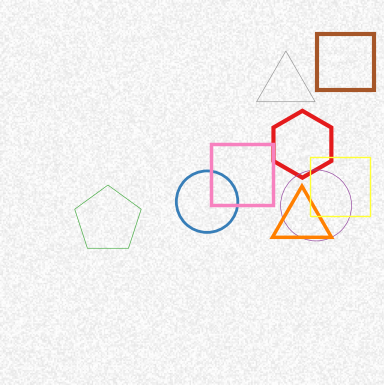[{"shape": "hexagon", "thickness": 3, "radius": 0.43, "center": [0.785, 0.625]}, {"shape": "circle", "thickness": 2, "radius": 0.4, "center": [0.538, 0.476]}, {"shape": "pentagon", "thickness": 0.5, "radius": 0.45, "center": [0.28, 0.429]}, {"shape": "circle", "thickness": 0.5, "radius": 0.46, "center": [0.821, 0.466]}, {"shape": "triangle", "thickness": 2.5, "radius": 0.44, "center": [0.784, 0.428]}, {"shape": "square", "thickness": 1, "radius": 0.39, "center": [0.884, 0.516]}, {"shape": "square", "thickness": 3, "radius": 0.37, "center": [0.898, 0.839]}, {"shape": "square", "thickness": 2.5, "radius": 0.4, "center": [0.629, 0.547]}, {"shape": "triangle", "thickness": 0.5, "radius": 0.44, "center": [0.742, 0.78]}]